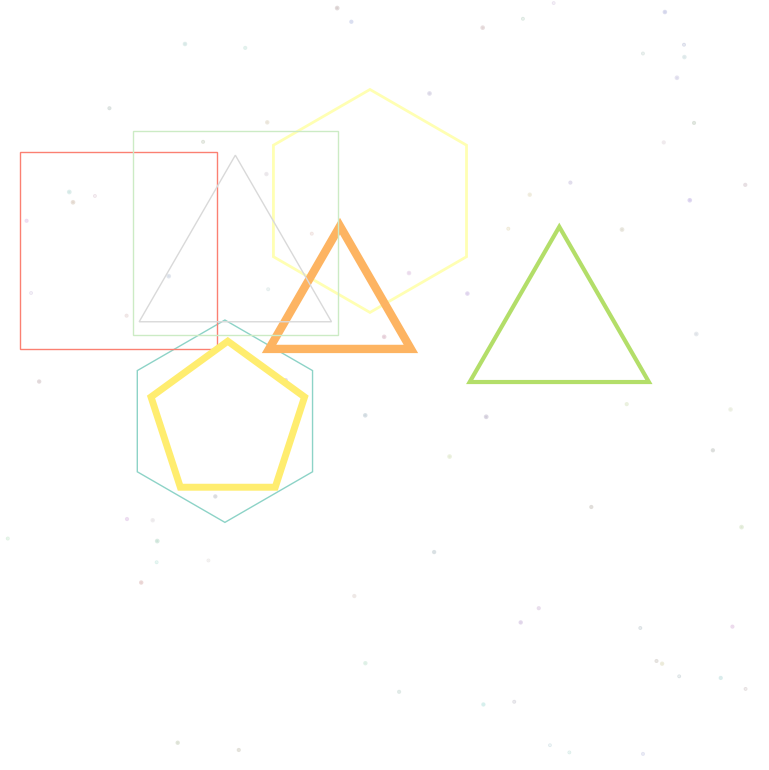[{"shape": "hexagon", "thickness": 0.5, "radius": 0.66, "center": [0.292, 0.453]}, {"shape": "hexagon", "thickness": 1, "radius": 0.72, "center": [0.48, 0.739]}, {"shape": "square", "thickness": 0.5, "radius": 0.64, "center": [0.154, 0.674]}, {"shape": "triangle", "thickness": 3, "radius": 0.53, "center": [0.442, 0.6]}, {"shape": "triangle", "thickness": 1.5, "radius": 0.67, "center": [0.726, 0.571]}, {"shape": "triangle", "thickness": 0.5, "radius": 0.72, "center": [0.306, 0.654]}, {"shape": "square", "thickness": 0.5, "radius": 0.66, "center": [0.306, 0.698]}, {"shape": "pentagon", "thickness": 2.5, "radius": 0.52, "center": [0.296, 0.452]}]